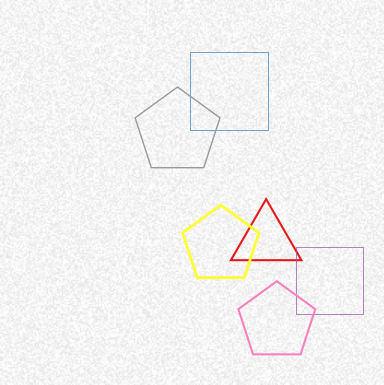[{"shape": "triangle", "thickness": 1.5, "radius": 0.53, "center": [0.691, 0.377]}, {"shape": "square", "thickness": 0.5, "radius": 0.51, "center": [0.595, 0.764]}, {"shape": "square", "thickness": 0.5, "radius": 0.43, "center": [0.855, 0.272]}, {"shape": "pentagon", "thickness": 2, "radius": 0.52, "center": [0.573, 0.363]}, {"shape": "pentagon", "thickness": 1.5, "radius": 0.53, "center": [0.719, 0.165]}, {"shape": "pentagon", "thickness": 1, "radius": 0.58, "center": [0.461, 0.658]}]